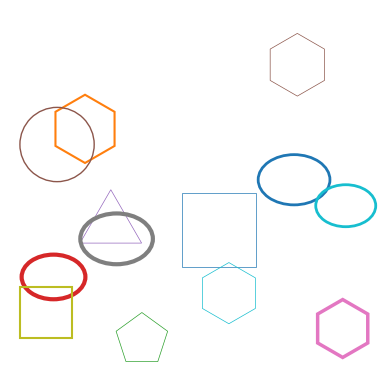[{"shape": "oval", "thickness": 2, "radius": 0.47, "center": [0.764, 0.533]}, {"shape": "square", "thickness": 0.5, "radius": 0.48, "center": [0.569, 0.403]}, {"shape": "hexagon", "thickness": 1.5, "radius": 0.44, "center": [0.221, 0.665]}, {"shape": "pentagon", "thickness": 0.5, "radius": 0.35, "center": [0.369, 0.118]}, {"shape": "oval", "thickness": 3, "radius": 0.41, "center": [0.139, 0.281]}, {"shape": "triangle", "thickness": 0.5, "radius": 0.46, "center": [0.288, 0.415]}, {"shape": "circle", "thickness": 1, "radius": 0.48, "center": [0.148, 0.625]}, {"shape": "hexagon", "thickness": 0.5, "radius": 0.41, "center": [0.772, 0.832]}, {"shape": "hexagon", "thickness": 2.5, "radius": 0.38, "center": [0.89, 0.147]}, {"shape": "oval", "thickness": 3, "radius": 0.47, "center": [0.303, 0.38]}, {"shape": "square", "thickness": 1.5, "radius": 0.34, "center": [0.12, 0.189]}, {"shape": "hexagon", "thickness": 0.5, "radius": 0.4, "center": [0.594, 0.239]}, {"shape": "oval", "thickness": 2, "radius": 0.39, "center": [0.898, 0.466]}]